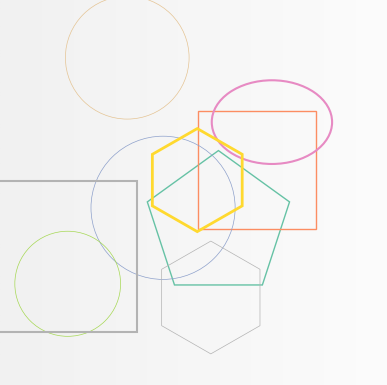[{"shape": "pentagon", "thickness": 1, "radius": 0.96, "center": [0.564, 0.416]}, {"shape": "square", "thickness": 1, "radius": 0.76, "center": [0.662, 0.558]}, {"shape": "circle", "thickness": 0.5, "radius": 0.93, "center": [0.421, 0.46]}, {"shape": "oval", "thickness": 1.5, "radius": 0.78, "center": [0.702, 0.683]}, {"shape": "circle", "thickness": 0.5, "radius": 0.68, "center": [0.175, 0.263]}, {"shape": "hexagon", "thickness": 2, "radius": 0.67, "center": [0.509, 0.532]}, {"shape": "circle", "thickness": 0.5, "radius": 0.8, "center": [0.328, 0.85]}, {"shape": "square", "thickness": 1.5, "radius": 0.98, "center": [0.159, 0.335]}, {"shape": "hexagon", "thickness": 0.5, "radius": 0.73, "center": [0.544, 0.227]}]